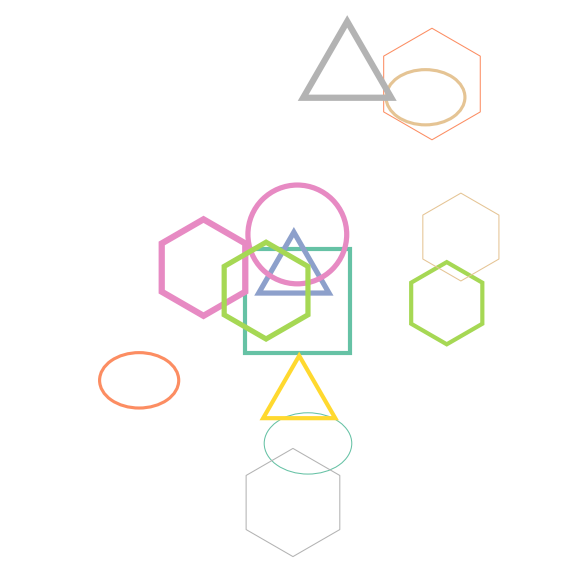[{"shape": "square", "thickness": 2, "radius": 0.45, "center": [0.515, 0.478]}, {"shape": "oval", "thickness": 0.5, "radius": 0.38, "center": [0.533, 0.231]}, {"shape": "oval", "thickness": 1.5, "radius": 0.34, "center": [0.241, 0.341]}, {"shape": "hexagon", "thickness": 0.5, "radius": 0.48, "center": [0.748, 0.854]}, {"shape": "triangle", "thickness": 2.5, "radius": 0.35, "center": [0.509, 0.527]}, {"shape": "hexagon", "thickness": 3, "radius": 0.42, "center": [0.352, 0.536]}, {"shape": "circle", "thickness": 2.5, "radius": 0.43, "center": [0.515, 0.593]}, {"shape": "hexagon", "thickness": 2.5, "radius": 0.42, "center": [0.461, 0.496]}, {"shape": "hexagon", "thickness": 2, "radius": 0.36, "center": [0.774, 0.474]}, {"shape": "triangle", "thickness": 2, "radius": 0.36, "center": [0.518, 0.311]}, {"shape": "oval", "thickness": 1.5, "radius": 0.34, "center": [0.737, 0.831]}, {"shape": "hexagon", "thickness": 0.5, "radius": 0.38, "center": [0.798, 0.589]}, {"shape": "triangle", "thickness": 3, "radius": 0.44, "center": [0.601, 0.874]}, {"shape": "hexagon", "thickness": 0.5, "radius": 0.47, "center": [0.507, 0.129]}]